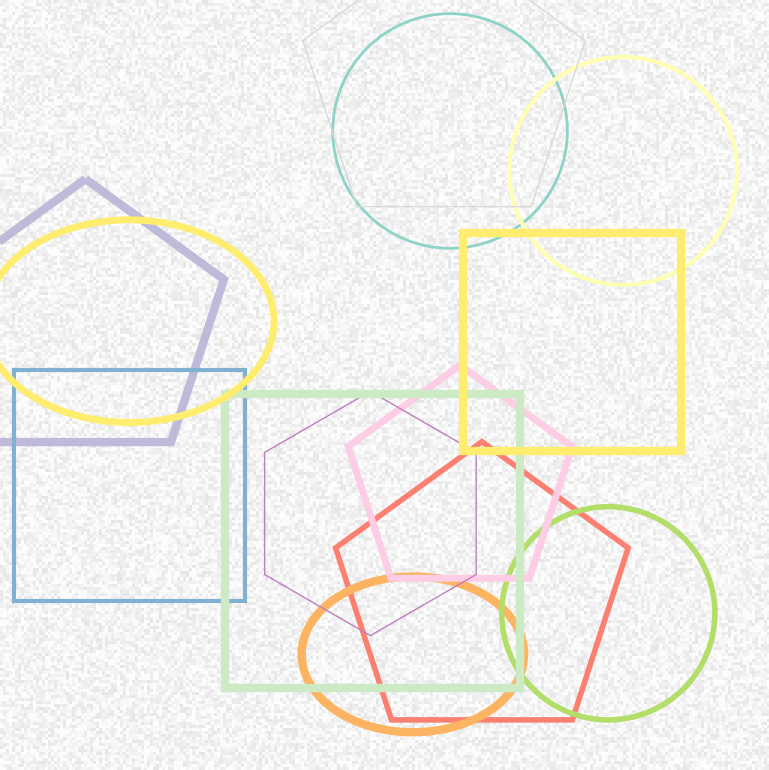[{"shape": "circle", "thickness": 1, "radius": 0.76, "center": [0.584, 0.83]}, {"shape": "circle", "thickness": 1.5, "radius": 0.74, "center": [0.809, 0.778]}, {"shape": "pentagon", "thickness": 3, "radius": 0.94, "center": [0.111, 0.579]}, {"shape": "pentagon", "thickness": 2, "radius": 1.0, "center": [0.626, 0.227]}, {"shape": "square", "thickness": 1.5, "radius": 0.75, "center": [0.168, 0.37]}, {"shape": "oval", "thickness": 3, "radius": 0.72, "center": [0.536, 0.15]}, {"shape": "circle", "thickness": 2, "radius": 0.69, "center": [0.79, 0.204]}, {"shape": "pentagon", "thickness": 2.5, "radius": 0.76, "center": [0.598, 0.373]}, {"shape": "pentagon", "thickness": 0.5, "radius": 0.96, "center": [0.577, 0.888]}, {"shape": "hexagon", "thickness": 0.5, "radius": 0.79, "center": [0.481, 0.333]}, {"shape": "square", "thickness": 3, "radius": 0.96, "center": [0.484, 0.298]}, {"shape": "square", "thickness": 3, "radius": 0.71, "center": [0.743, 0.556]}, {"shape": "oval", "thickness": 2.5, "radius": 0.94, "center": [0.168, 0.583]}]